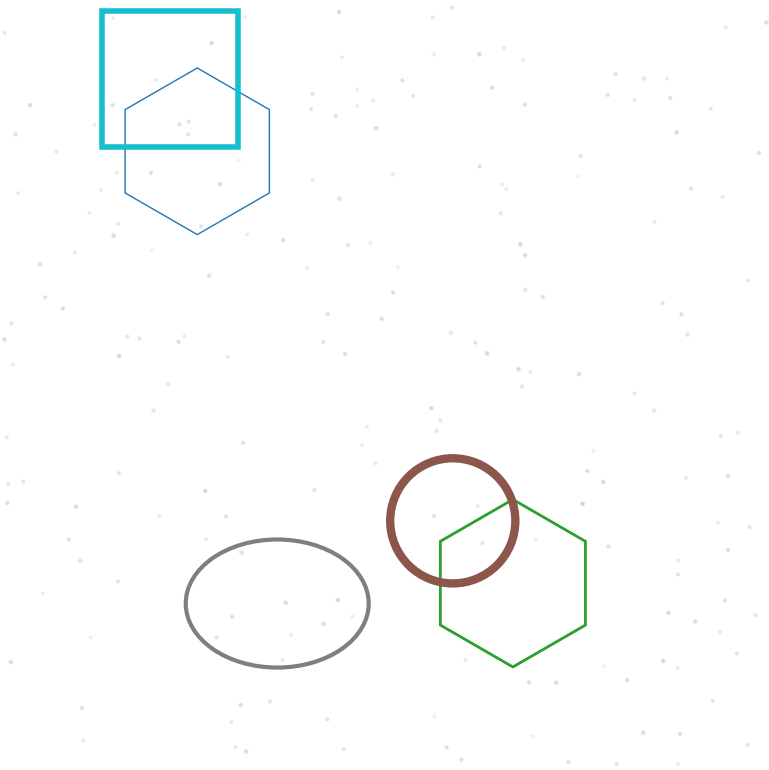[{"shape": "hexagon", "thickness": 0.5, "radius": 0.54, "center": [0.256, 0.804]}, {"shape": "hexagon", "thickness": 1, "radius": 0.54, "center": [0.666, 0.243]}, {"shape": "circle", "thickness": 3, "radius": 0.41, "center": [0.588, 0.324]}, {"shape": "oval", "thickness": 1.5, "radius": 0.59, "center": [0.36, 0.216]}, {"shape": "square", "thickness": 2, "radius": 0.44, "center": [0.221, 0.897]}]